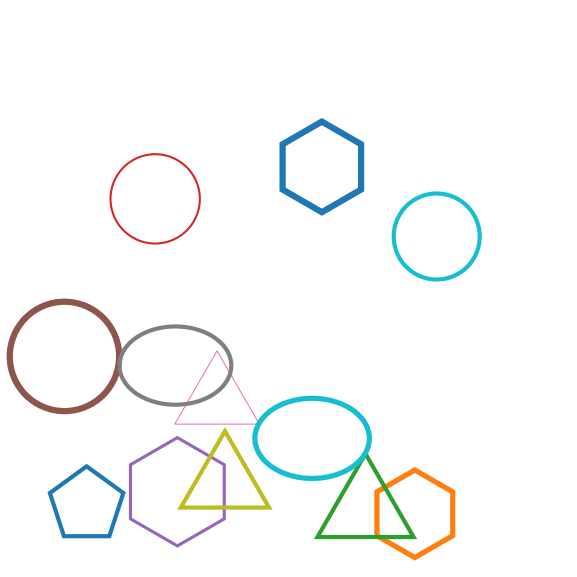[{"shape": "pentagon", "thickness": 2, "radius": 0.33, "center": [0.15, 0.125]}, {"shape": "hexagon", "thickness": 3, "radius": 0.39, "center": [0.557, 0.71]}, {"shape": "hexagon", "thickness": 2.5, "radius": 0.38, "center": [0.718, 0.109]}, {"shape": "triangle", "thickness": 2, "radius": 0.48, "center": [0.633, 0.117]}, {"shape": "circle", "thickness": 1, "radius": 0.39, "center": [0.269, 0.655]}, {"shape": "hexagon", "thickness": 1.5, "radius": 0.47, "center": [0.307, 0.148]}, {"shape": "circle", "thickness": 3, "radius": 0.47, "center": [0.112, 0.382]}, {"shape": "triangle", "thickness": 0.5, "radius": 0.42, "center": [0.376, 0.307]}, {"shape": "oval", "thickness": 2, "radius": 0.48, "center": [0.304, 0.366]}, {"shape": "triangle", "thickness": 2, "radius": 0.44, "center": [0.39, 0.164]}, {"shape": "oval", "thickness": 2.5, "radius": 0.5, "center": [0.54, 0.24]}, {"shape": "circle", "thickness": 2, "radius": 0.37, "center": [0.756, 0.59]}]